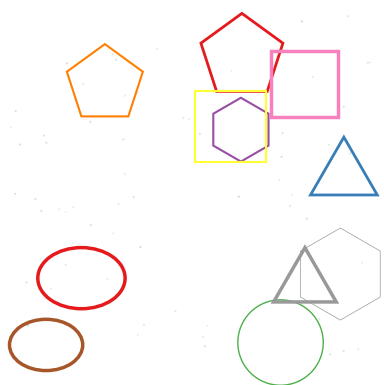[{"shape": "pentagon", "thickness": 2, "radius": 0.56, "center": [0.628, 0.853]}, {"shape": "oval", "thickness": 2.5, "radius": 0.57, "center": [0.212, 0.278]}, {"shape": "triangle", "thickness": 2, "radius": 0.5, "center": [0.893, 0.544]}, {"shape": "circle", "thickness": 1, "radius": 0.55, "center": [0.729, 0.11]}, {"shape": "hexagon", "thickness": 1.5, "radius": 0.41, "center": [0.626, 0.663]}, {"shape": "pentagon", "thickness": 1.5, "radius": 0.52, "center": [0.272, 0.782]}, {"shape": "square", "thickness": 1.5, "radius": 0.46, "center": [0.598, 0.671]}, {"shape": "oval", "thickness": 2.5, "radius": 0.48, "center": [0.12, 0.104]}, {"shape": "square", "thickness": 2.5, "radius": 0.43, "center": [0.791, 0.782]}, {"shape": "triangle", "thickness": 2.5, "radius": 0.47, "center": [0.792, 0.263]}, {"shape": "hexagon", "thickness": 0.5, "radius": 0.6, "center": [0.884, 0.288]}]